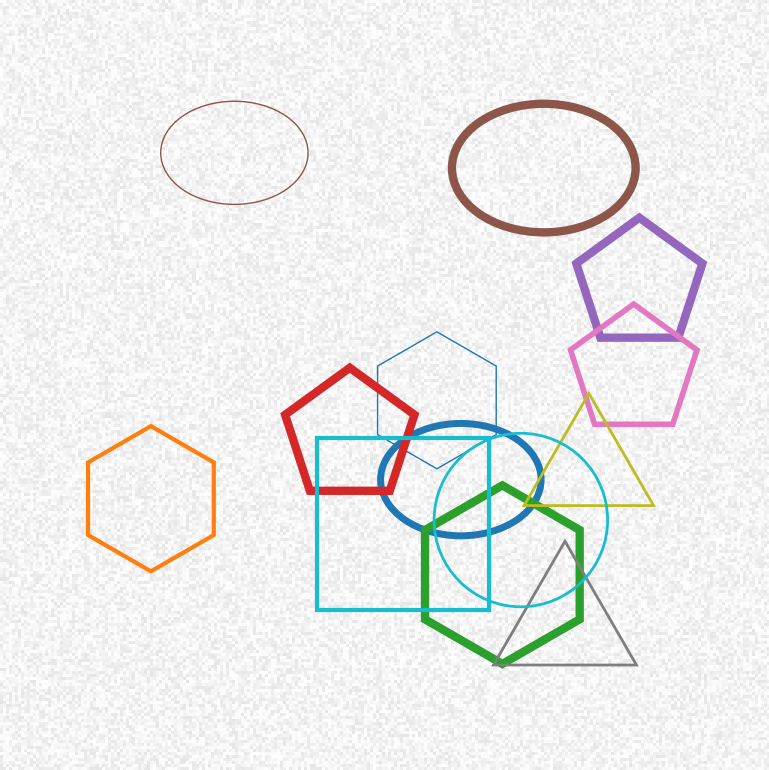[{"shape": "hexagon", "thickness": 0.5, "radius": 0.44, "center": [0.567, 0.48]}, {"shape": "oval", "thickness": 2.5, "radius": 0.52, "center": [0.599, 0.377]}, {"shape": "hexagon", "thickness": 1.5, "radius": 0.47, "center": [0.196, 0.352]}, {"shape": "hexagon", "thickness": 3, "radius": 0.58, "center": [0.652, 0.254]}, {"shape": "pentagon", "thickness": 3, "radius": 0.44, "center": [0.454, 0.434]}, {"shape": "pentagon", "thickness": 3, "radius": 0.43, "center": [0.83, 0.631]}, {"shape": "oval", "thickness": 0.5, "radius": 0.48, "center": [0.304, 0.802]}, {"shape": "oval", "thickness": 3, "radius": 0.6, "center": [0.706, 0.782]}, {"shape": "pentagon", "thickness": 2, "radius": 0.43, "center": [0.823, 0.519]}, {"shape": "triangle", "thickness": 1, "radius": 0.54, "center": [0.734, 0.19]}, {"shape": "triangle", "thickness": 1, "radius": 0.49, "center": [0.765, 0.392]}, {"shape": "square", "thickness": 1.5, "radius": 0.56, "center": [0.523, 0.319]}, {"shape": "circle", "thickness": 1, "radius": 0.56, "center": [0.676, 0.325]}]